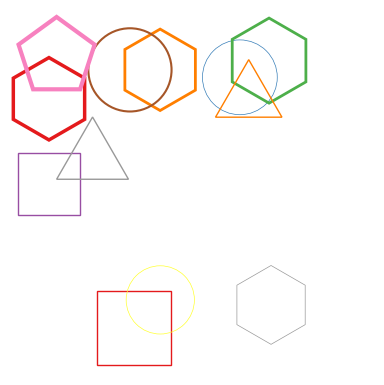[{"shape": "square", "thickness": 1, "radius": 0.48, "center": [0.347, 0.149]}, {"shape": "hexagon", "thickness": 2.5, "radius": 0.53, "center": [0.127, 0.743]}, {"shape": "circle", "thickness": 0.5, "radius": 0.49, "center": [0.623, 0.799]}, {"shape": "hexagon", "thickness": 2, "radius": 0.55, "center": [0.699, 0.843]}, {"shape": "square", "thickness": 1, "radius": 0.4, "center": [0.127, 0.522]}, {"shape": "hexagon", "thickness": 2, "radius": 0.53, "center": [0.416, 0.819]}, {"shape": "triangle", "thickness": 1, "radius": 0.5, "center": [0.646, 0.745]}, {"shape": "circle", "thickness": 0.5, "radius": 0.44, "center": [0.416, 0.221]}, {"shape": "circle", "thickness": 1.5, "radius": 0.54, "center": [0.338, 0.818]}, {"shape": "pentagon", "thickness": 3, "radius": 0.52, "center": [0.147, 0.852]}, {"shape": "hexagon", "thickness": 0.5, "radius": 0.51, "center": [0.704, 0.208]}, {"shape": "triangle", "thickness": 1, "radius": 0.54, "center": [0.24, 0.588]}]